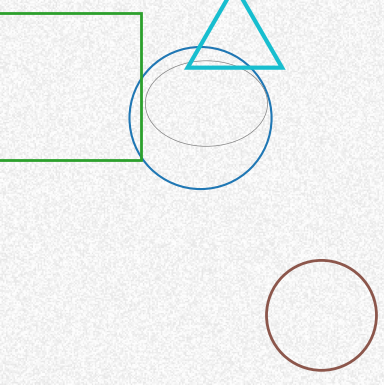[{"shape": "circle", "thickness": 1.5, "radius": 0.92, "center": [0.521, 0.693]}, {"shape": "square", "thickness": 2, "radius": 0.96, "center": [0.176, 0.776]}, {"shape": "circle", "thickness": 2, "radius": 0.71, "center": [0.835, 0.181]}, {"shape": "oval", "thickness": 0.5, "radius": 0.79, "center": [0.536, 0.731]}, {"shape": "triangle", "thickness": 3, "radius": 0.71, "center": [0.61, 0.895]}]